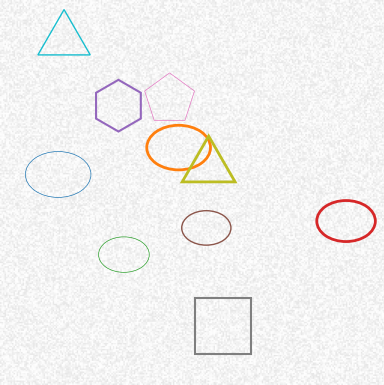[{"shape": "oval", "thickness": 0.5, "radius": 0.43, "center": [0.151, 0.547]}, {"shape": "oval", "thickness": 2, "radius": 0.41, "center": [0.464, 0.617]}, {"shape": "oval", "thickness": 0.5, "radius": 0.33, "center": [0.322, 0.339]}, {"shape": "oval", "thickness": 2, "radius": 0.38, "center": [0.899, 0.426]}, {"shape": "hexagon", "thickness": 1.5, "radius": 0.34, "center": [0.308, 0.726]}, {"shape": "oval", "thickness": 1, "radius": 0.32, "center": [0.536, 0.408]}, {"shape": "pentagon", "thickness": 0.5, "radius": 0.34, "center": [0.44, 0.743]}, {"shape": "square", "thickness": 1.5, "radius": 0.36, "center": [0.579, 0.154]}, {"shape": "triangle", "thickness": 2, "radius": 0.4, "center": [0.542, 0.567]}, {"shape": "triangle", "thickness": 1, "radius": 0.39, "center": [0.166, 0.897]}]